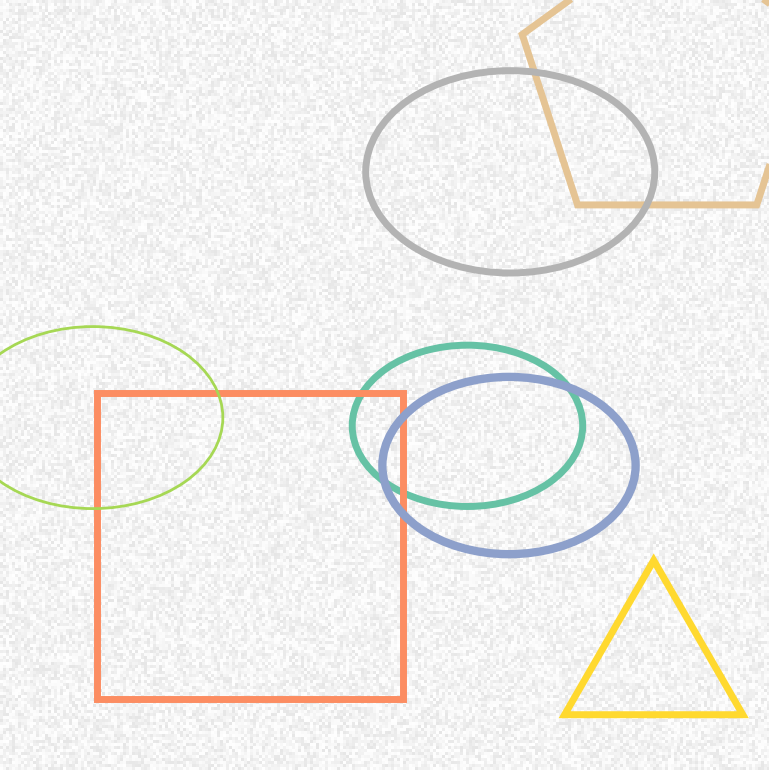[{"shape": "oval", "thickness": 2.5, "radius": 0.75, "center": [0.607, 0.447]}, {"shape": "square", "thickness": 2.5, "radius": 0.99, "center": [0.325, 0.291]}, {"shape": "oval", "thickness": 3, "radius": 0.82, "center": [0.661, 0.395]}, {"shape": "oval", "thickness": 1, "radius": 0.84, "center": [0.121, 0.458]}, {"shape": "triangle", "thickness": 2.5, "radius": 0.67, "center": [0.849, 0.139]}, {"shape": "pentagon", "thickness": 2.5, "radius": 0.99, "center": [0.866, 0.894]}, {"shape": "oval", "thickness": 2.5, "radius": 0.94, "center": [0.663, 0.777]}]